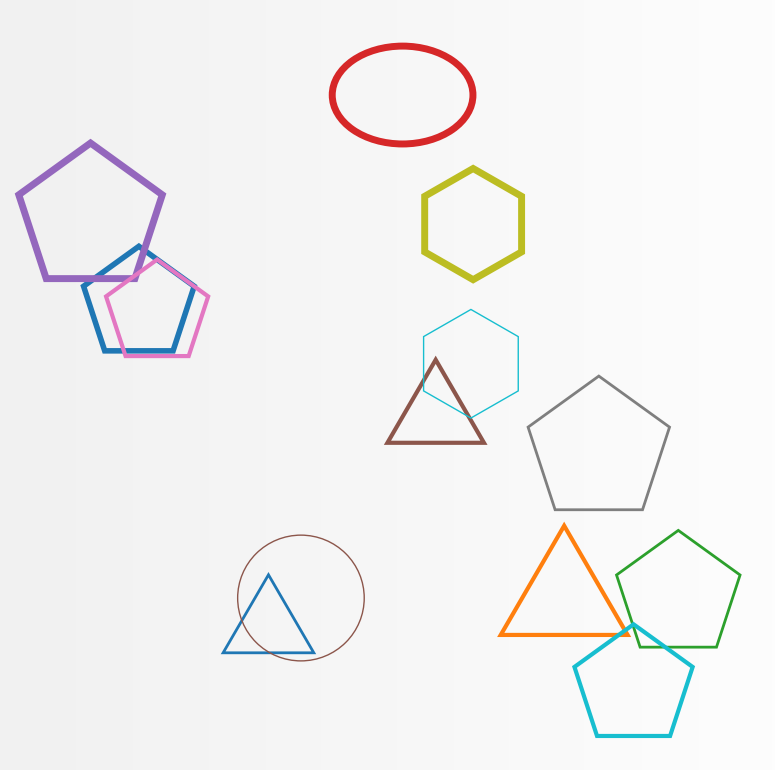[{"shape": "pentagon", "thickness": 2, "radius": 0.38, "center": [0.179, 0.605]}, {"shape": "triangle", "thickness": 1, "radius": 0.34, "center": [0.346, 0.186]}, {"shape": "triangle", "thickness": 1.5, "radius": 0.47, "center": [0.728, 0.223]}, {"shape": "pentagon", "thickness": 1, "radius": 0.42, "center": [0.875, 0.227]}, {"shape": "oval", "thickness": 2.5, "radius": 0.45, "center": [0.519, 0.877]}, {"shape": "pentagon", "thickness": 2.5, "radius": 0.49, "center": [0.117, 0.717]}, {"shape": "triangle", "thickness": 1.5, "radius": 0.36, "center": [0.562, 0.461]}, {"shape": "circle", "thickness": 0.5, "radius": 0.41, "center": [0.388, 0.223]}, {"shape": "pentagon", "thickness": 1.5, "radius": 0.35, "center": [0.203, 0.594]}, {"shape": "pentagon", "thickness": 1, "radius": 0.48, "center": [0.773, 0.416]}, {"shape": "hexagon", "thickness": 2.5, "radius": 0.36, "center": [0.611, 0.709]}, {"shape": "pentagon", "thickness": 1.5, "radius": 0.4, "center": [0.817, 0.109]}, {"shape": "hexagon", "thickness": 0.5, "radius": 0.35, "center": [0.608, 0.528]}]